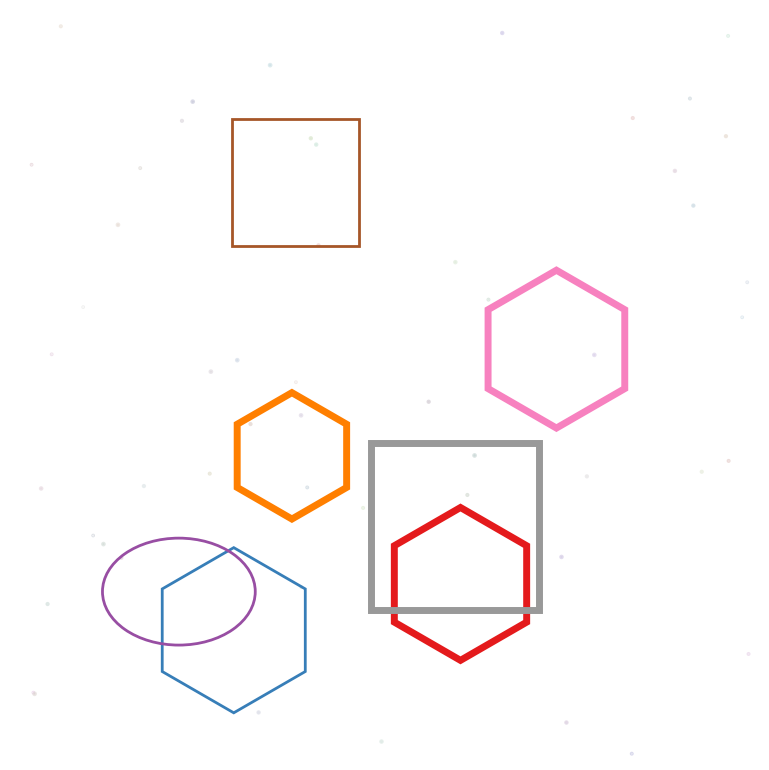[{"shape": "hexagon", "thickness": 2.5, "radius": 0.5, "center": [0.598, 0.242]}, {"shape": "hexagon", "thickness": 1, "radius": 0.54, "center": [0.304, 0.182]}, {"shape": "oval", "thickness": 1, "radius": 0.5, "center": [0.232, 0.232]}, {"shape": "hexagon", "thickness": 2.5, "radius": 0.41, "center": [0.379, 0.408]}, {"shape": "square", "thickness": 1, "radius": 0.41, "center": [0.384, 0.763]}, {"shape": "hexagon", "thickness": 2.5, "radius": 0.51, "center": [0.723, 0.547]}, {"shape": "square", "thickness": 2.5, "radius": 0.54, "center": [0.591, 0.316]}]